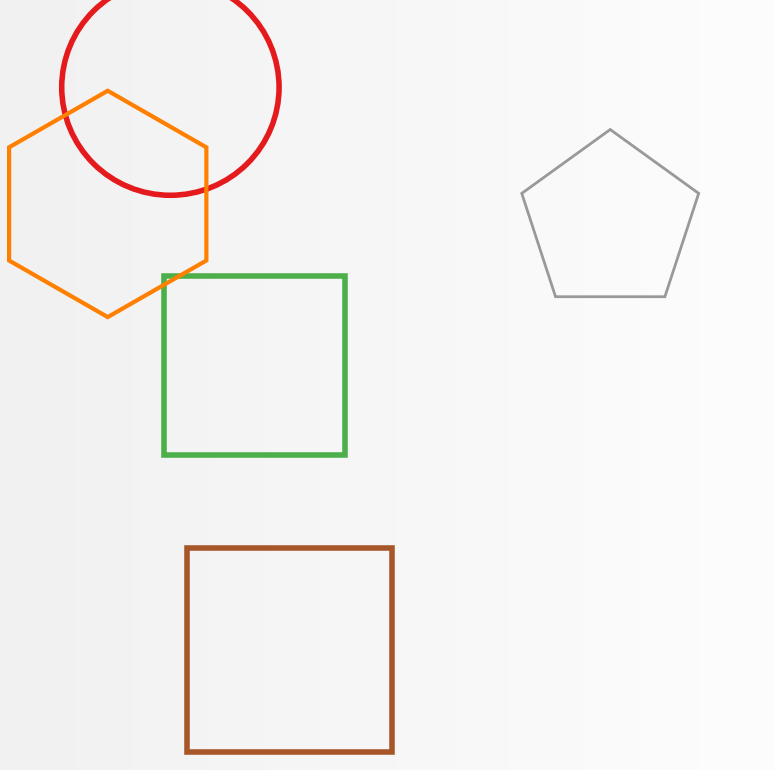[{"shape": "circle", "thickness": 2, "radius": 0.7, "center": [0.22, 0.887]}, {"shape": "square", "thickness": 2, "radius": 0.58, "center": [0.328, 0.525]}, {"shape": "hexagon", "thickness": 1.5, "radius": 0.73, "center": [0.139, 0.735]}, {"shape": "square", "thickness": 2, "radius": 0.66, "center": [0.374, 0.156]}, {"shape": "pentagon", "thickness": 1, "radius": 0.6, "center": [0.787, 0.712]}]